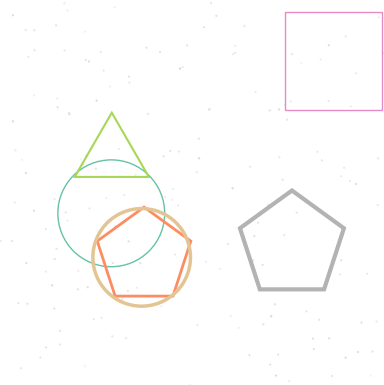[{"shape": "circle", "thickness": 1, "radius": 0.69, "center": [0.289, 0.446]}, {"shape": "pentagon", "thickness": 2, "radius": 0.64, "center": [0.374, 0.334]}, {"shape": "square", "thickness": 1, "radius": 0.63, "center": [0.866, 0.842]}, {"shape": "triangle", "thickness": 1.5, "radius": 0.56, "center": [0.29, 0.596]}, {"shape": "circle", "thickness": 2.5, "radius": 0.63, "center": [0.368, 0.332]}, {"shape": "pentagon", "thickness": 3, "radius": 0.71, "center": [0.758, 0.363]}]